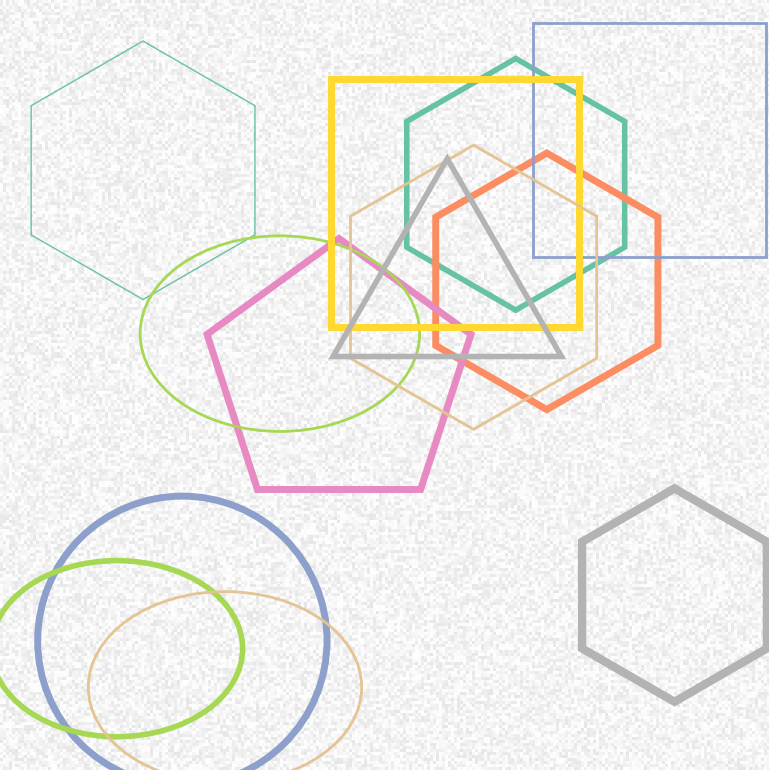[{"shape": "hexagon", "thickness": 0.5, "radius": 0.84, "center": [0.186, 0.779]}, {"shape": "hexagon", "thickness": 2, "radius": 0.82, "center": [0.67, 0.761]}, {"shape": "hexagon", "thickness": 2.5, "radius": 0.83, "center": [0.71, 0.635]}, {"shape": "square", "thickness": 1, "radius": 0.76, "center": [0.843, 0.818]}, {"shape": "circle", "thickness": 2.5, "radius": 0.94, "center": [0.237, 0.168]}, {"shape": "pentagon", "thickness": 2.5, "radius": 0.9, "center": [0.44, 0.51]}, {"shape": "oval", "thickness": 2, "radius": 0.82, "center": [0.152, 0.158]}, {"shape": "oval", "thickness": 1, "radius": 0.91, "center": [0.363, 0.567]}, {"shape": "square", "thickness": 2.5, "radius": 0.8, "center": [0.591, 0.736]}, {"shape": "hexagon", "thickness": 1, "radius": 0.92, "center": [0.615, 0.627]}, {"shape": "oval", "thickness": 1, "radius": 0.89, "center": [0.292, 0.107]}, {"shape": "hexagon", "thickness": 3, "radius": 0.69, "center": [0.876, 0.227]}, {"shape": "triangle", "thickness": 2, "radius": 0.86, "center": [0.581, 0.623]}]